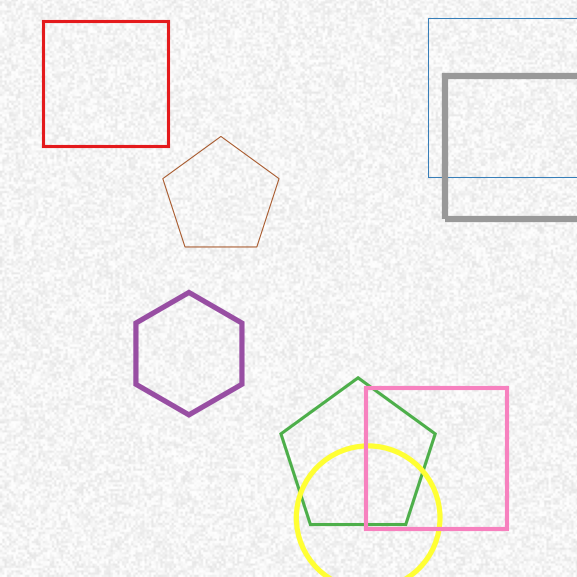[{"shape": "square", "thickness": 1.5, "radius": 0.54, "center": [0.182, 0.855]}, {"shape": "square", "thickness": 0.5, "radius": 0.69, "center": [0.879, 0.831]}, {"shape": "pentagon", "thickness": 1.5, "radius": 0.7, "center": [0.62, 0.204]}, {"shape": "hexagon", "thickness": 2.5, "radius": 0.53, "center": [0.327, 0.387]}, {"shape": "circle", "thickness": 2.5, "radius": 0.62, "center": [0.638, 0.103]}, {"shape": "pentagon", "thickness": 0.5, "radius": 0.53, "center": [0.383, 0.657]}, {"shape": "square", "thickness": 2, "radius": 0.61, "center": [0.756, 0.205]}, {"shape": "square", "thickness": 3, "radius": 0.62, "center": [0.894, 0.743]}]